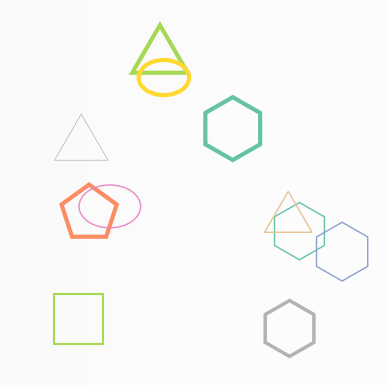[{"shape": "hexagon", "thickness": 1, "radius": 0.37, "center": [0.773, 0.4]}, {"shape": "hexagon", "thickness": 3, "radius": 0.41, "center": [0.601, 0.666]}, {"shape": "pentagon", "thickness": 3, "radius": 0.37, "center": [0.23, 0.446]}, {"shape": "hexagon", "thickness": 1, "radius": 0.38, "center": [0.883, 0.346]}, {"shape": "oval", "thickness": 1, "radius": 0.4, "center": [0.283, 0.464]}, {"shape": "triangle", "thickness": 3, "radius": 0.41, "center": [0.413, 0.852]}, {"shape": "square", "thickness": 1.5, "radius": 0.32, "center": [0.203, 0.171]}, {"shape": "oval", "thickness": 3, "radius": 0.33, "center": [0.423, 0.798]}, {"shape": "triangle", "thickness": 1, "radius": 0.35, "center": [0.744, 0.432]}, {"shape": "triangle", "thickness": 0.5, "radius": 0.4, "center": [0.21, 0.624]}, {"shape": "hexagon", "thickness": 2.5, "radius": 0.36, "center": [0.747, 0.147]}]